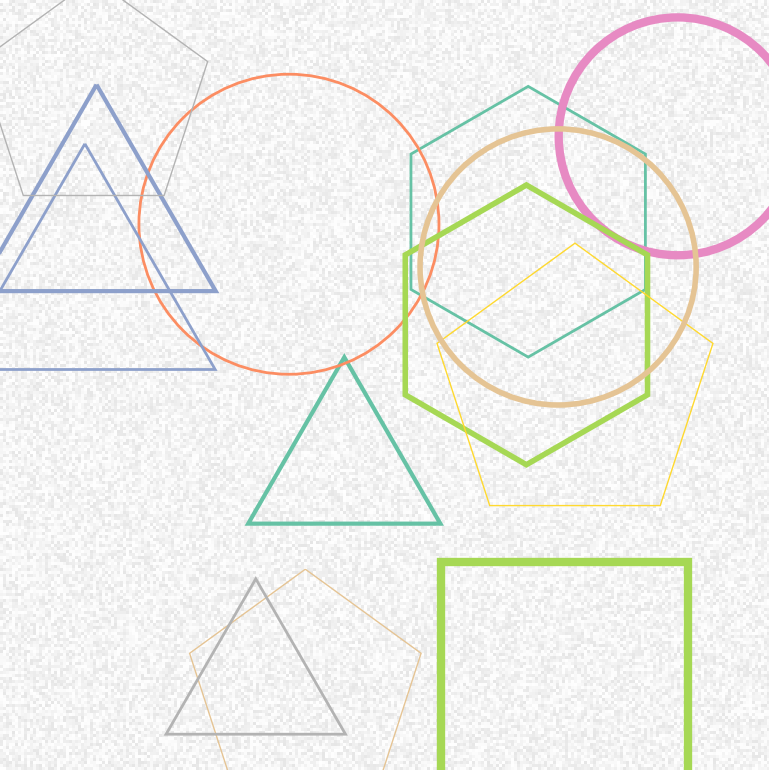[{"shape": "triangle", "thickness": 1.5, "radius": 0.72, "center": [0.447, 0.392]}, {"shape": "hexagon", "thickness": 1, "radius": 0.88, "center": [0.686, 0.712]}, {"shape": "circle", "thickness": 1, "radius": 0.97, "center": [0.375, 0.709]}, {"shape": "triangle", "thickness": 1.5, "radius": 0.89, "center": [0.125, 0.711]}, {"shape": "triangle", "thickness": 1, "radius": 0.98, "center": [0.11, 0.618]}, {"shape": "circle", "thickness": 3, "radius": 0.77, "center": [0.88, 0.823]}, {"shape": "hexagon", "thickness": 2, "radius": 0.91, "center": [0.684, 0.578]}, {"shape": "square", "thickness": 3, "radius": 0.8, "center": [0.733, 0.109]}, {"shape": "pentagon", "thickness": 0.5, "radius": 0.94, "center": [0.747, 0.496]}, {"shape": "circle", "thickness": 2, "radius": 0.9, "center": [0.725, 0.653]}, {"shape": "pentagon", "thickness": 0.5, "radius": 0.79, "center": [0.397, 0.103]}, {"shape": "pentagon", "thickness": 0.5, "radius": 0.78, "center": [0.122, 0.872]}, {"shape": "triangle", "thickness": 1, "radius": 0.67, "center": [0.332, 0.114]}]